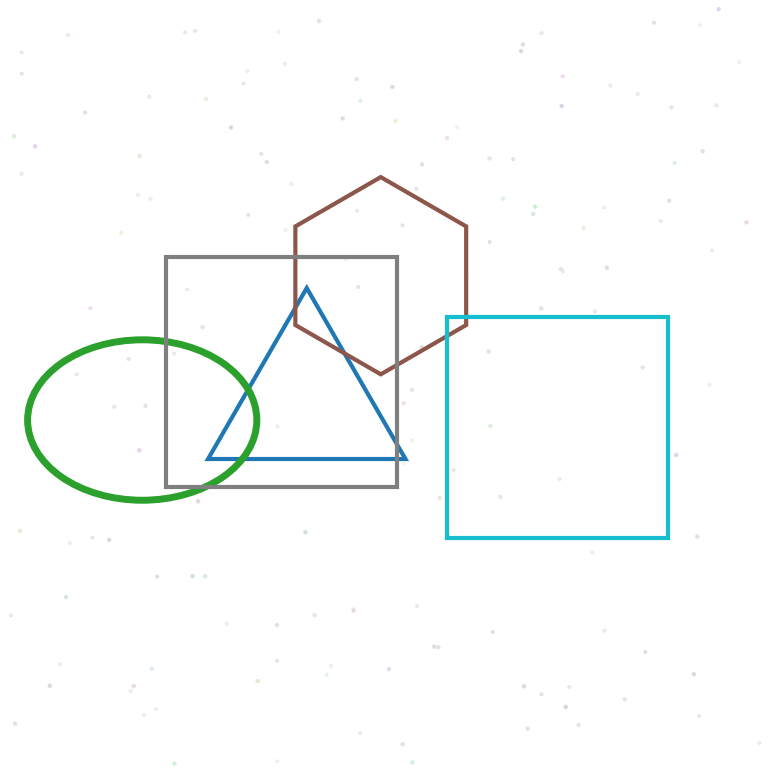[{"shape": "triangle", "thickness": 1.5, "radius": 0.74, "center": [0.398, 0.478]}, {"shape": "oval", "thickness": 2.5, "radius": 0.74, "center": [0.185, 0.455]}, {"shape": "hexagon", "thickness": 1.5, "radius": 0.64, "center": [0.495, 0.642]}, {"shape": "square", "thickness": 1.5, "radius": 0.75, "center": [0.366, 0.517]}, {"shape": "square", "thickness": 1.5, "radius": 0.72, "center": [0.724, 0.445]}]